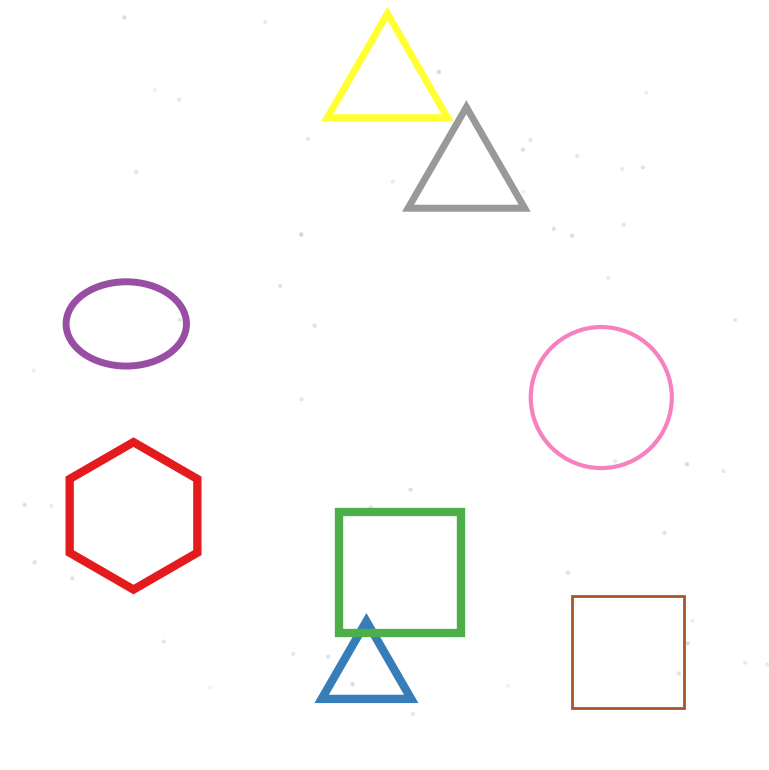[{"shape": "hexagon", "thickness": 3, "radius": 0.48, "center": [0.173, 0.33]}, {"shape": "triangle", "thickness": 3, "radius": 0.34, "center": [0.476, 0.126]}, {"shape": "square", "thickness": 3, "radius": 0.4, "center": [0.519, 0.256]}, {"shape": "oval", "thickness": 2.5, "radius": 0.39, "center": [0.164, 0.579]}, {"shape": "triangle", "thickness": 2.5, "radius": 0.45, "center": [0.503, 0.892]}, {"shape": "square", "thickness": 1, "radius": 0.36, "center": [0.815, 0.153]}, {"shape": "circle", "thickness": 1.5, "radius": 0.46, "center": [0.781, 0.484]}, {"shape": "triangle", "thickness": 2.5, "radius": 0.44, "center": [0.606, 0.773]}]